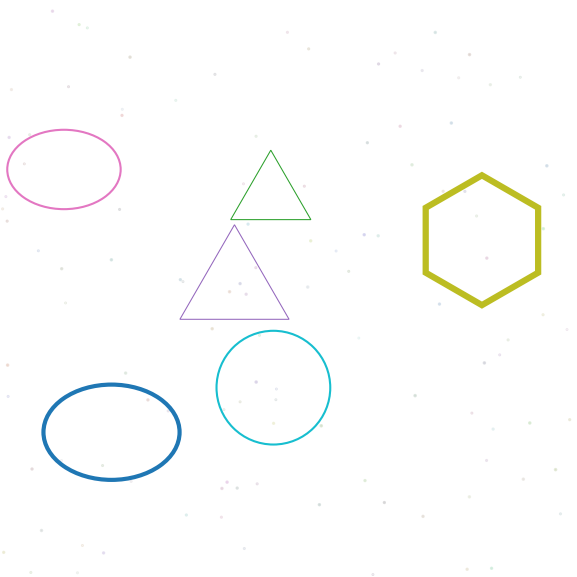[{"shape": "oval", "thickness": 2, "radius": 0.59, "center": [0.193, 0.251]}, {"shape": "triangle", "thickness": 0.5, "radius": 0.4, "center": [0.469, 0.659]}, {"shape": "triangle", "thickness": 0.5, "radius": 0.55, "center": [0.406, 0.501]}, {"shape": "oval", "thickness": 1, "radius": 0.49, "center": [0.111, 0.706]}, {"shape": "hexagon", "thickness": 3, "radius": 0.56, "center": [0.835, 0.583]}, {"shape": "circle", "thickness": 1, "radius": 0.49, "center": [0.473, 0.328]}]